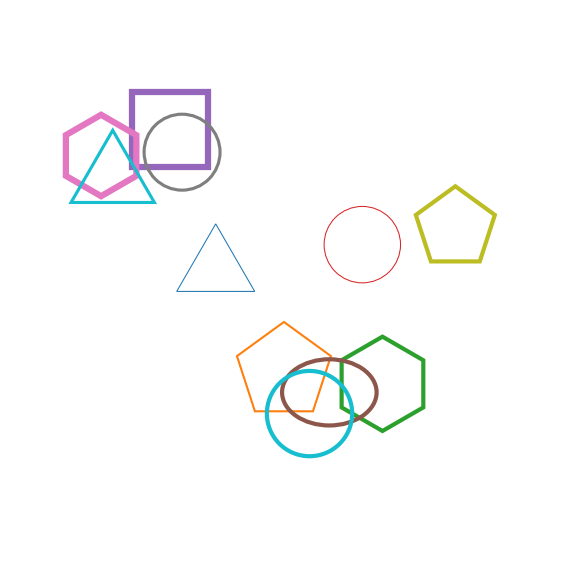[{"shape": "triangle", "thickness": 0.5, "radius": 0.39, "center": [0.374, 0.533]}, {"shape": "pentagon", "thickness": 1, "radius": 0.43, "center": [0.492, 0.356]}, {"shape": "hexagon", "thickness": 2, "radius": 0.41, "center": [0.662, 0.335]}, {"shape": "circle", "thickness": 0.5, "radius": 0.33, "center": [0.627, 0.576]}, {"shape": "square", "thickness": 3, "radius": 0.33, "center": [0.295, 0.775]}, {"shape": "oval", "thickness": 2, "radius": 0.41, "center": [0.57, 0.32]}, {"shape": "hexagon", "thickness": 3, "radius": 0.35, "center": [0.175, 0.73]}, {"shape": "circle", "thickness": 1.5, "radius": 0.33, "center": [0.315, 0.736]}, {"shape": "pentagon", "thickness": 2, "radius": 0.36, "center": [0.788, 0.605]}, {"shape": "circle", "thickness": 2, "radius": 0.37, "center": [0.536, 0.283]}, {"shape": "triangle", "thickness": 1.5, "radius": 0.42, "center": [0.195, 0.69]}]